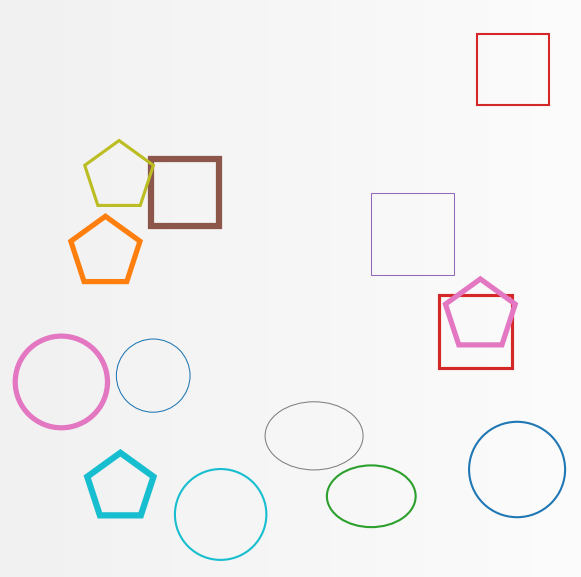[{"shape": "circle", "thickness": 1, "radius": 0.41, "center": [0.89, 0.186]}, {"shape": "circle", "thickness": 0.5, "radius": 0.32, "center": [0.264, 0.349]}, {"shape": "pentagon", "thickness": 2.5, "radius": 0.31, "center": [0.181, 0.562]}, {"shape": "oval", "thickness": 1, "radius": 0.38, "center": [0.639, 0.14]}, {"shape": "square", "thickness": 1.5, "radius": 0.31, "center": [0.818, 0.425]}, {"shape": "square", "thickness": 1, "radius": 0.31, "center": [0.883, 0.879]}, {"shape": "square", "thickness": 0.5, "radius": 0.36, "center": [0.71, 0.594]}, {"shape": "square", "thickness": 3, "radius": 0.29, "center": [0.318, 0.666]}, {"shape": "pentagon", "thickness": 2.5, "radius": 0.32, "center": [0.826, 0.453]}, {"shape": "circle", "thickness": 2.5, "radius": 0.4, "center": [0.106, 0.338]}, {"shape": "oval", "thickness": 0.5, "radius": 0.42, "center": [0.54, 0.244]}, {"shape": "pentagon", "thickness": 1.5, "radius": 0.31, "center": [0.205, 0.694]}, {"shape": "circle", "thickness": 1, "radius": 0.39, "center": [0.38, 0.108]}, {"shape": "pentagon", "thickness": 3, "radius": 0.3, "center": [0.207, 0.155]}]